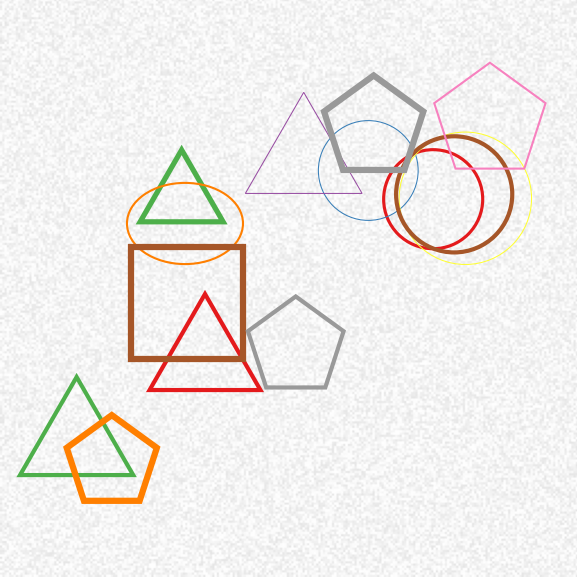[{"shape": "triangle", "thickness": 2, "radius": 0.55, "center": [0.355, 0.379]}, {"shape": "circle", "thickness": 1.5, "radius": 0.43, "center": [0.75, 0.654]}, {"shape": "circle", "thickness": 0.5, "radius": 0.43, "center": [0.638, 0.704]}, {"shape": "triangle", "thickness": 2.5, "radius": 0.41, "center": [0.315, 0.657]}, {"shape": "triangle", "thickness": 2, "radius": 0.57, "center": [0.133, 0.233]}, {"shape": "triangle", "thickness": 0.5, "radius": 0.58, "center": [0.526, 0.723]}, {"shape": "pentagon", "thickness": 3, "radius": 0.41, "center": [0.194, 0.198]}, {"shape": "oval", "thickness": 1, "radius": 0.5, "center": [0.32, 0.612]}, {"shape": "circle", "thickness": 0.5, "radius": 0.57, "center": [0.806, 0.656]}, {"shape": "square", "thickness": 3, "radius": 0.49, "center": [0.323, 0.475]}, {"shape": "circle", "thickness": 2, "radius": 0.5, "center": [0.786, 0.663]}, {"shape": "pentagon", "thickness": 1, "radius": 0.51, "center": [0.848, 0.789]}, {"shape": "pentagon", "thickness": 3, "radius": 0.45, "center": [0.647, 0.778]}, {"shape": "pentagon", "thickness": 2, "radius": 0.44, "center": [0.512, 0.399]}]